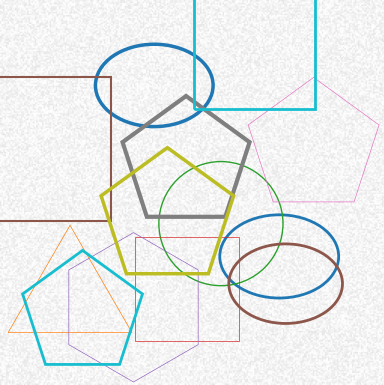[{"shape": "oval", "thickness": 2, "radius": 0.77, "center": [0.725, 0.334]}, {"shape": "oval", "thickness": 2.5, "radius": 0.76, "center": [0.401, 0.778]}, {"shape": "triangle", "thickness": 0.5, "radius": 0.93, "center": [0.182, 0.229]}, {"shape": "circle", "thickness": 1, "radius": 0.81, "center": [0.574, 0.419]}, {"shape": "square", "thickness": 0.5, "radius": 0.67, "center": [0.486, 0.249]}, {"shape": "hexagon", "thickness": 0.5, "radius": 0.97, "center": [0.347, 0.202]}, {"shape": "square", "thickness": 1.5, "radius": 0.94, "center": [0.102, 0.612]}, {"shape": "oval", "thickness": 2, "radius": 0.74, "center": [0.742, 0.263]}, {"shape": "pentagon", "thickness": 0.5, "radius": 0.89, "center": [0.815, 0.62]}, {"shape": "pentagon", "thickness": 3, "radius": 0.87, "center": [0.483, 0.577]}, {"shape": "pentagon", "thickness": 2.5, "radius": 0.91, "center": [0.435, 0.435]}, {"shape": "pentagon", "thickness": 2, "radius": 0.82, "center": [0.214, 0.186]}, {"shape": "square", "thickness": 2, "radius": 0.78, "center": [0.661, 0.874]}]